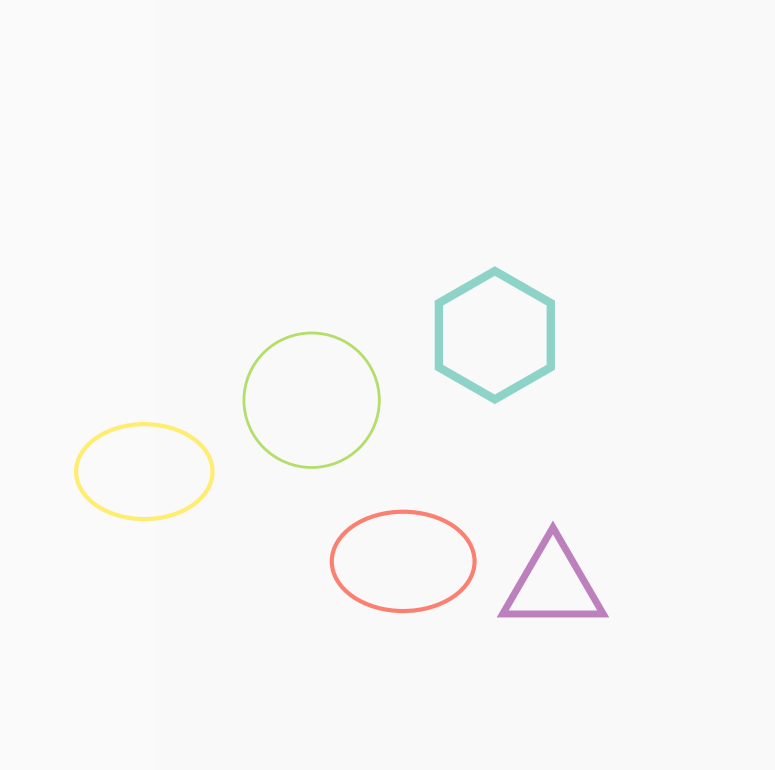[{"shape": "hexagon", "thickness": 3, "radius": 0.42, "center": [0.638, 0.565]}, {"shape": "oval", "thickness": 1.5, "radius": 0.46, "center": [0.52, 0.271]}, {"shape": "circle", "thickness": 1, "radius": 0.44, "center": [0.402, 0.48]}, {"shape": "triangle", "thickness": 2.5, "radius": 0.37, "center": [0.713, 0.24]}, {"shape": "oval", "thickness": 1.5, "radius": 0.44, "center": [0.186, 0.387]}]